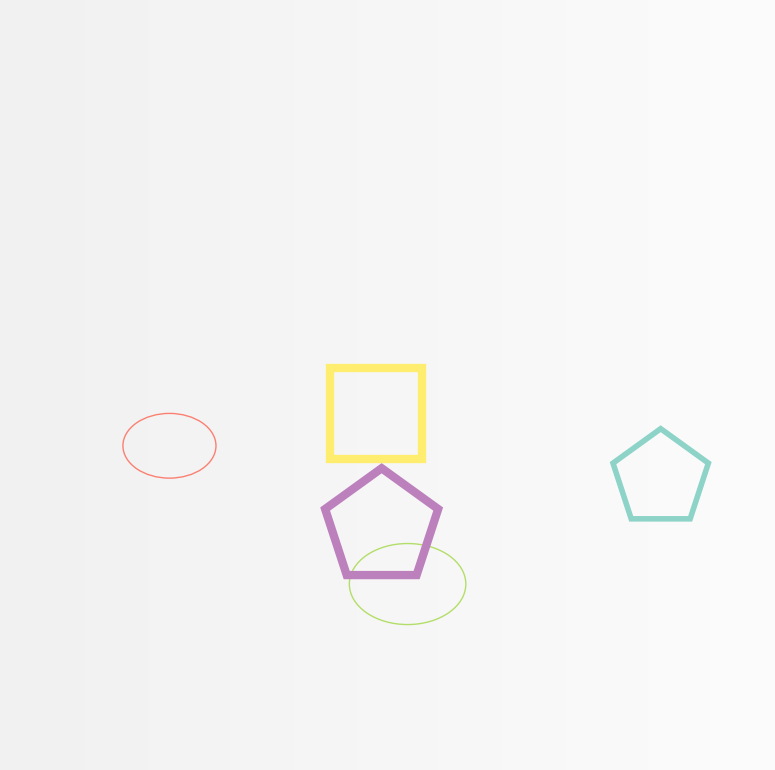[{"shape": "pentagon", "thickness": 2, "radius": 0.32, "center": [0.852, 0.379]}, {"shape": "oval", "thickness": 0.5, "radius": 0.3, "center": [0.219, 0.421]}, {"shape": "oval", "thickness": 0.5, "radius": 0.38, "center": [0.526, 0.242]}, {"shape": "pentagon", "thickness": 3, "radius": 0.38, "center": [0.492, 0.315]}, {"shape": "square", "thickness": 3, "radius": 0.3, "center": [0.485, 0.463]}]